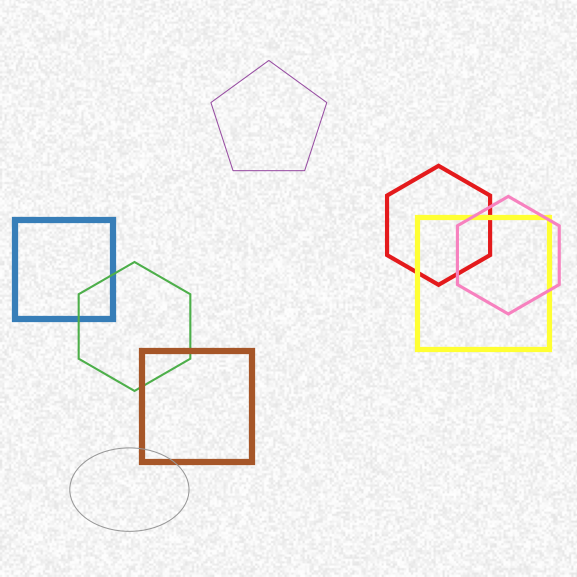[{"shape": "hexagon", "thickness": 2, "radius": 0.52, "center": [0.759, 0.609]}, {"shape": "square", "thickness": 3, "radius": 0.43, "center": [0.111, 0.532]}, {"shape": "hexagon", "thickness": 1, "radius": 0.56, "center": [0.233, 0.434]}, {"shape": "pentagon", "thickness": 0.5, "radius": 0.53, "center": [0.466, 0.789]}, {"shape": "square", "thickness": 2.5, "radius": 0.57, "center": [0.837, 0.509]}, {"shape": "square", "thickness": 3, "radius": 0.48, "center": [0.341, 0.296]}, {"shape": "hexagon", "thickness": 1.5, "radius": 0.51, "center": [0.88, 0.557]}, {"shape": "oval", "thickness": 0.5, "radius": 0.52, "center": [0.224, 0.151]}]